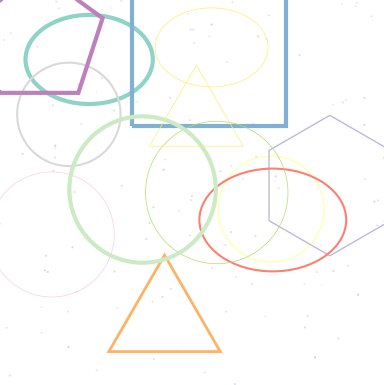[{"shape": "oval", "thickness": 3, "radius": 0.83, "center": [0.232, 0.846]}, {"shape": "circle", "thickness": 1, "radius": 0.69, "center": [0.704, 0.457]}, {"shape": "hexagon", "thickness": 1, "radius": 0.91, "center": [0.857, 0.518]}, {"shape": "oval", "thickness": 1.5, "radius": 0.95, "center": [0.709, 0.429]}, {"shape": "square", "thickness": 3, "radius": 0.99, "center": [0.543, 0.871]}, {"shape": "triangle", "thickness": 2, "radius": 0.84, "center": [0.427, 0.17]}, {"shape": "circle", "thickness": 0.5, "radius": 0.92, "center": [0.563, 0.5]}, {"shape": "circle", "thickness": 0.5, "radius": 0.81, "center": [0.134, 0.391]}, {"shape": "circle", "thickness": 1.5, "radius": 0.67, "center": [0.179, 0.703]}, {"shape": "pentagon", "thickness": 3, "radius": 0.87, "center": [0.101, 0.899]}, {"shape": "circle", "thickness": 3, "radius": 0.95, "center": [0.37, 0.508]}, {"shape": "oval", "thickness": 0.5, "radius": 0.73, "center": [0.55, 0.877]}, {"shape": "triangle", "thickness": 0.5, "radius": 0.7, "center": [0.51, 0.691]}]